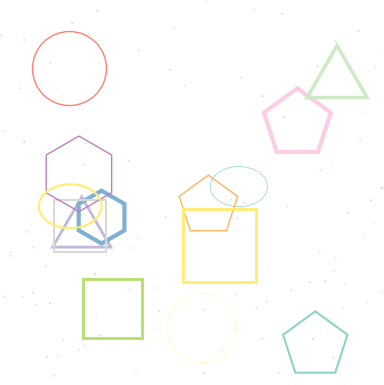[{"shape": "oval", "thickness": 0.5, "radius": 0.37, "center": [0.62, 0.515]}, {"shape": "pentagon", "thickness": 1.5, "radius": 0.44, "center": [0.819, 0.103]}, {"shape": "circle", "thickness": 0.5, "radius": 0.45, "center": [0.524, 0.148]}, {"shape": "triangle", "thickness": 2, "radius": 0.44, "center": [0.212, 0.402]}, {"shape": "circle", "thickness": 1, "radius": 0.48, "center": [0.18, 0.822]}, {"shape": "hexagon", "thickness": 3, "radius": 0.34, "center": [0.264, 0.436]}, {"shape": "pentagon", "thickness": 1, "radius": 0.4, "center": [0.541, 0.465]}, {"shape": "square", "thickness": 2, "radius": 0.38, "center": [0.293, 0.198]}, {"shape": "pentagon", "thickness": 3, "radius": 0.46, "center": [0.772, 0.679]}, {"shape": "square", "thickness": 1.5, "radius": 0.33, "center": [0.207, 0.413]}, {"shape": "hexagon", "thickness": 1, "radius": 0.49, "center": [0.205, 0.548]}, {"shape": "triangle", "thickness": 2.5, "radius": 0.45, "center": [0.875, 0.792]}, {"shape": "oval", "thickness": 1.5, "radius": 0.41, "center": [0.182, 0.464]}, {"shape": "square", "thickness": 2, "radius": 0.48, "center": [0.571, 0.362]}]